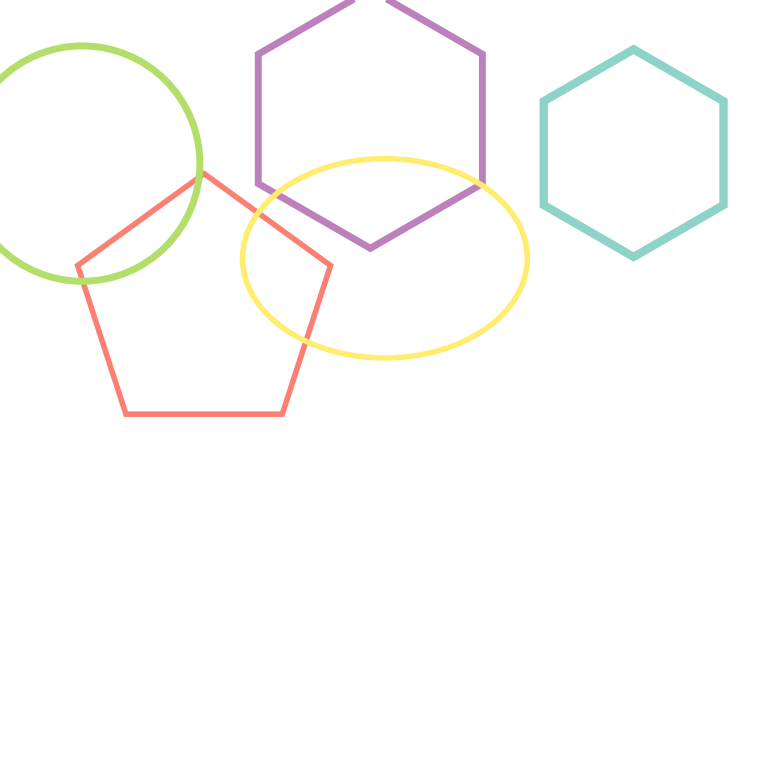[{"shape": "hexagon", "thickness": 3, "radius": 0.67, "center": [0.823, 0.801]}, {"shape": "pentagon", "thickness": 2, "radius": 0.86, "center": [0.265, 0.602]}, {"shape": "circle", "thickness": 2.5, "radius": 0.76, "center": [0.107, 0.788]}, {"shape": "hexagon", "thickness": 2.5, "radius": 0.84, "center": [0.481, 0.846]}, {"shape": "oval", "thickness": 2, "radius": 0.92, "center": [0.5, 0.665]}]